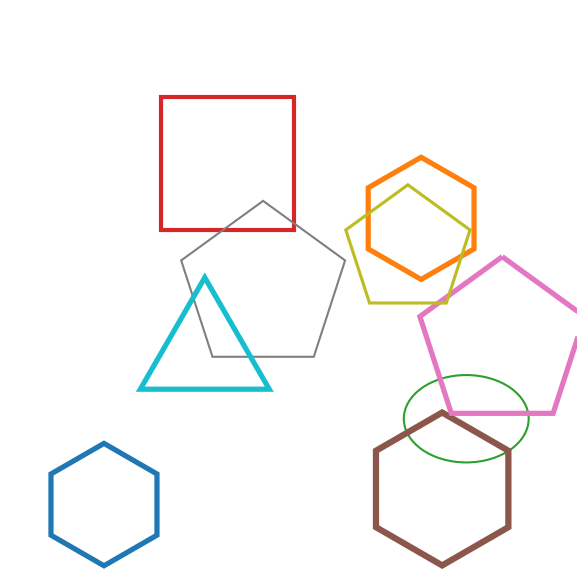[{"shape": "hexagon", "thickness": 2.5, "radius": 0.53, "center": [0.18, 0.125]}, {"shape": "hexagon", "thickness": 2.5, "radius": 0.53, "center": [0.729, 0.621]}, {"shape": "oval", "thickness": 1, "radius": 0.54, "center": [0.807, 0.274]}, {"shape": "square", "thickness": 2, "radius": 0.58, "center": [0.393, 0.716]}, {"shape": "hexagon", "thickness": 3, "radius": 0.66, "center": [0.766, 0.152]}, {"shape": "pentagon", "thickness": 2.5, "radius": 0.75, "center": [0.87, 0.405]}, {"shape": "pentagon", "thickness": 1, "radius": 0.75, "center": [0.456, 0.502]}, {"shape": "pentagon", "thickness": 1.5, "radius": 0.57, "center": [0.706, 0.566]}, {"shape": "triangle", "thickness": 2.5, "radius": 0.64, "center": [0.355, 0.39]}]